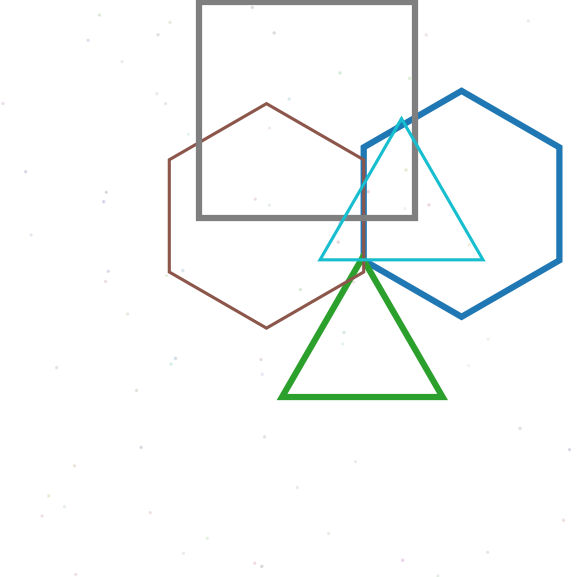[{"shape": "hexagon", "thickness": 3, "radius": 0.98, "center": [0.799, 0.646]}, {"shape": "triangle", "thickness": 3, "radius": 0.8, "center": [0.627, 0.392]}, {"shape": "hexagon", "thickness": 1.5, "radius": 0.97, "center": [0.461, 0.625]}, {"shape": "square", "thickness": 3, "radius": 0.93, "center": [0.532, 0.808]}, {"shape": "triangle", "thickness": 1.5, "radius": 0.81, "center": [0.695, 0.631]}]